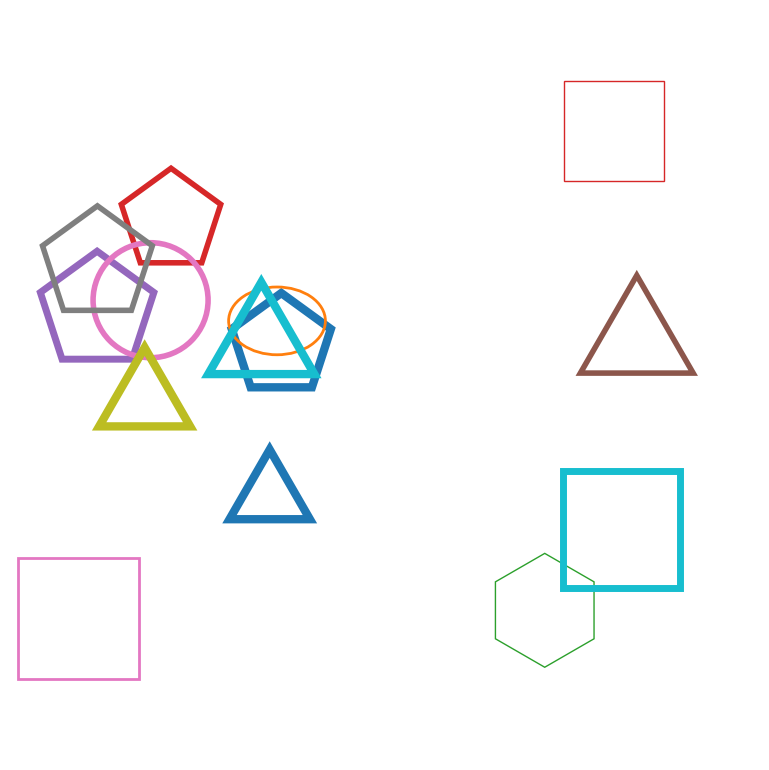[{"shape": "pentagon", "thickness": 3, "radius": 0.34, "center": [0.365, 0.552]}, {"shape": "triangle", "thickness": 3, "radius": 0.3, "center": [0.35, 0.356]}, {"shape": "oval", "thickness": 1, "radius": 0.31, "center": [0.36, 0.583]}, {"shape": "hexagon", "thickness": 0.5, "radius": 0.37, "center": [0.707, 0.207]}, {"shape": "pentagon", "thickness": 2, "radius": 0.34, "center": [0.222, 0.714]}, {"shape": "square", "thickness": 0.5, "radius": 0.33, "center": [0.797, 0.83]}, {"shape": "pentagon", "thickness": 2.5, "radius": 0.39, "center": [0.126, 0.596]}, {"shape": "triangle", "thickness": 2, "radius": 0.42, "center": [0.827, 0.558]}, {"shape": "circle", "thickness": 2, "radius": 0.37, "center": [0.196, 0.61]}, {"shape": "square", "thickness": 1, "radius": 0.39, "center": [0.101, 0.197]}, {"shape": "pentagon", "thickness": 2, "radius": 0.37, "center": [0.127, 0.658]}, {"shape": "triangle", "thickness": 3, "radius": 0.34, "center": [0.188, 0.48]}, {"shape": "square", "thickness": 2.5, "radius": 0.38, "center": [0.807, 0.312]}, {"shape": "triangle", "thickness": 3, "radius": 0.4, "center": [0.339, 0.554]}]